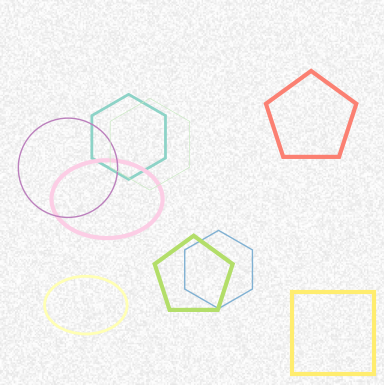[{"shape": "hexagon", "thickness": 2, "radius": 0.55, "center": [0.334, 0.645]}, {"shape": "oval", "thickness": 2, "radius": 0.54, "center": [0.223, 0.208]}, {"shape": "pentagon", "thickness": 3, "radius": 0.62, "center": [0.808, 0.692]}, {"shape": "hexagon", "thickness": 1, "radius": 0.51, "center": [0.568, 0.3]}, {"shape": "pentagon", "thickness": 3, "radius": 0.53, "center": [0.503, 0.281]}, {"shape": "oval", "thickness": 3, "radius": 0.72, "center": [0.278, 0.483]}, {"shape": "circle", "thickness": 1, "radius": 0.64, "center": [0.177, 0.564]}, {"shape": "hexagon", "thickness": 0.5, "radius": 0.6, "center": [0.389, 0.625]}, {"shape": "square", "thickness": 3, "radius": 0.53, "center": [0.864, 0.135]}]